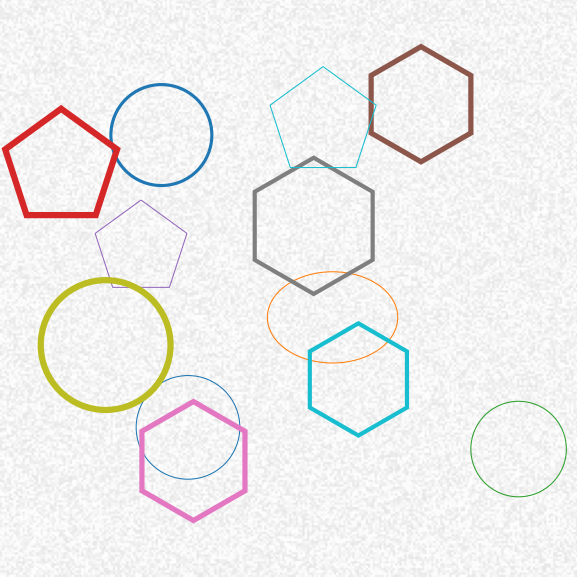[{"shape": "circle", "thickness": 0.5, "radius": 0.45, "center": [0.326, 0.259]}, {"shape": "circle", "thickness": 1.5, "radius": 0.44, "center": [0.279, 0.765]}, {"shape": "oval", "thickness": 0.5, "radius": 0.56, "center": [0.576, 0.45]}, {"shape": "circle", "thickness": 0.5, "radius": 0.41, "center": [0.898, 0.222]}, {"shape": "pentagon", "thickness": 3, "radius": 0.51, "center": [0.106, 0.709]}, {"shape": "pentagon", "thickness": 0.5, "radius": 0.42, "center": [0.244, 0.569]}, {"shape": "hexagon", "thickness": 2.5, "radius": 0.5, "center": [0.729, 0.819]}, {"shape": "hexagon", "thickness": 2.5, "radius": 0.52, "center": [0.335, 0.201]}, {"shape": "hexagon", "thickness": 2, "radius": 0.59, "center": [0.543, 0.608]}, {"shape": "circle", "thickness": 3, "radius": 0.56, "center": [0.183, 0.402]}, {"shape": "pentagon", "thickness": 0.5, "radius": 0.48, "center": [0.559, 0.787]}, {"shape": "hexagon", "thickness": 2, "radius": 0.49, "center": [0.621, 0.342]}]